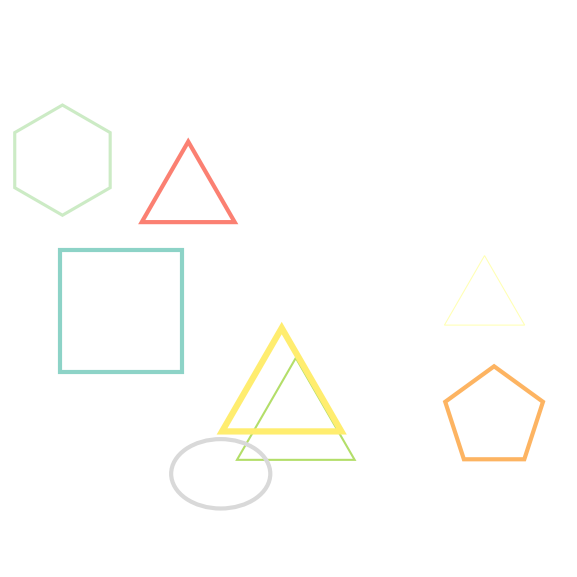[{"shape": "square", "thickness": 2, "radius": 0.53, "center": [0.209, 0.461]}, {"shape": "triangle", "thickness": 0.5, "radius": 0.4, "center": [0.839, 0.476]}, {"shape": "triangle", "thickness": 2, "radius": 0.46, "center": [0.326, 0.661]}, {"shape": "pentagon", "thickness": 2, "radius": 0.44, "center": [0.856, 0.276]}, {"shape": "triangle", "thickness": 1, "radius": 0.59, "center": [0.512, 0.262]}, {"shape": "oval", "thickness": 2, "radius": 0.43, "center": [0.382, 0.179]}, {"shape": "hexagon", "thickness": 1.5, "radius": 0.48, "center": [0.108, 0.722]}, {"shape": "triangle", "thickness": 3, "radius": 0.6, "center": [0.488, 0.312]}]